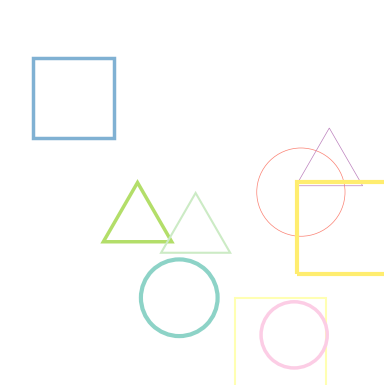[{"shape": "circle", "thickness": 3, "radius": 0.5, "center": [0.466, 0.227]}, {"shape": "square", "thickness": 1.5, "radius": 0.59, "center": [0.728, 0.108]}, {"shape": "circle", "thickness": 0.5, "radius": 0.57, "center": [0.782, 0.501]}, {"shape": "square", "thickness": 2.5, "radius": 0.52, "center": [0.191, 0.745]}, {"shape": "triangle", "thickness": 2.5, "radius": 0.51, "center": [0.357, 0.423]}, {"shape": "circle", "thickness": 2.5, "radius": 0.43, "center": [0.764, 0.13]}, {"shape": "triangle", "thickness": 0.5, "radius": 0.5, "center": [0.855, 0.568]}, {"shape": "triangle", "thickness": 1.5, "radius": 0.52, "center": [0.508, 0.395]}, {"shape": "square", "thickness": 3, "radius": 0.6, "center": [0.891, 0.409]}]